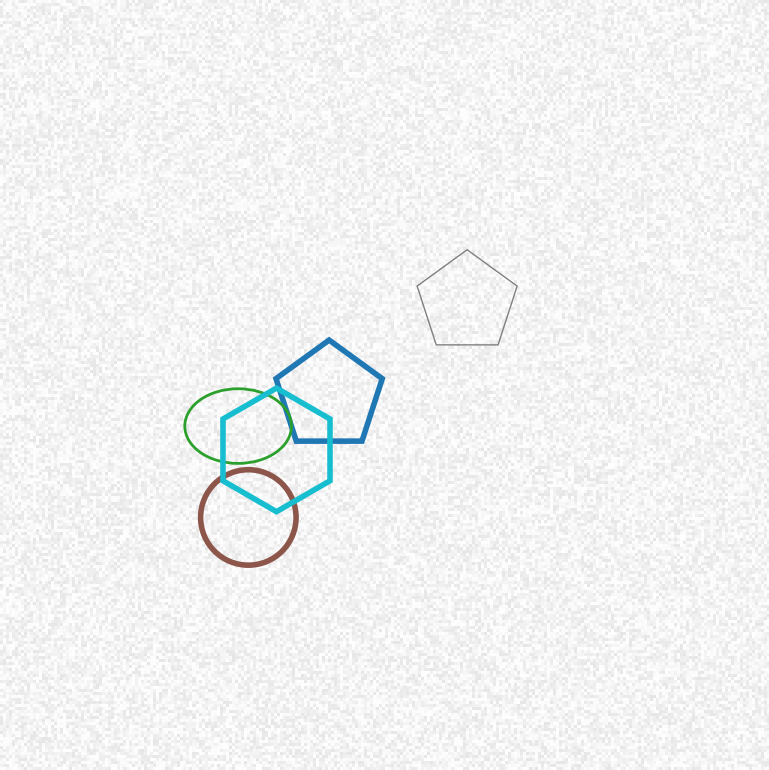[{"shape": "pentagon", "thickness": 2, "radius": 0.36, "center": [0.427, 0.486]}, {"shape": "oval", "thickness": 1, "radius": 0.35, "center": [0.309, 0.447]}, {"shape": "circle", "thickness": 2, "radius": 0.31, "center": [0.323, 0.328]}, {"shape": "pentagon", "thickness": 0.5, "radius": 0.34, "center": [0.607, 0.607]}, {"shape": "hexagon", "thickness": 2, "radius": 0.4, "center": [0.359, 0.416]}]